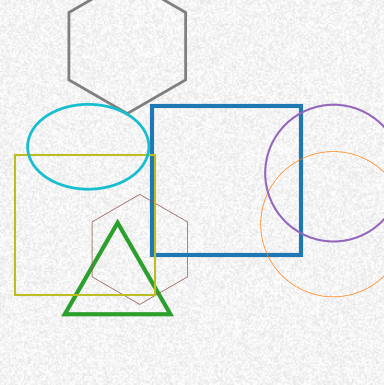[{"shape": "square", "thickness": 3, "radius": 0.96, "center": [0.588, 0.532]}, {"shape": "circle", "thickness": 0.5, "radius": 0.94, "center": [0.866, 0.418]}, {"shape": "triangle", "thickness": 3, "radius": 0.79, "center": [0.305, 0.263]}, {"shape": "circle", "thickness": 1.5, "radius": 0.89, "center": [0.866, 0.55]}, {"shape": "hexagon", "thickness": 0.5, "radius": 0.71, "center": [0.363, 0.352]}, {"shape": "hexagon", "thickness": 2, "radius": 0.88, "center": [0.331, 0.88]}, {"shape": "square", "thickness": 1.5, "radius": 0.91, "center": [0.22, 0.417]}, {"shape": "oval", "thickness": 2, "radius": 0.79, "center": [0.229, 0.619]}]